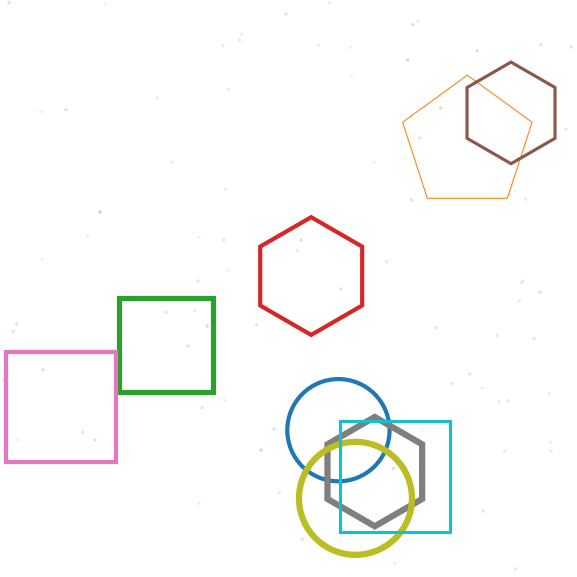[{"shape": "circle", "thickness": 2, "radius": 0.44, "center": [0.586, 0.254]}, {"shape": "pentagon", "thickness": 0.5, "radius": 0.59, "center": [0.809, 0.751]}, {"shape": "square", "thickness": 2.5, "radius": 0.41, "center": [0.288, 0.401]}, {"shape": "hexagon", "thickness": 2, "radius": 0.51, "center": [0.539, 0.521]}, {"shape": "hexagon", "thickness": 1.5, "radius": 0.44, "center": [0.885, 0.804]}, {"shape": "square", "thickness": 2, "radius": 0.48, "center": [0.106, 0.295]}, {"shape": "hexagon", "thickness": 3, "radius": 0.47, "center": [0.649, 0.182]}, {"shape": "circle", "thickness": 3, "radius": 0.49, "center": [0.616, 0.136]}, {"shape": "square", "thickness": 1.5, "radius": 0.48, "center": [0.684, 0.173]}]